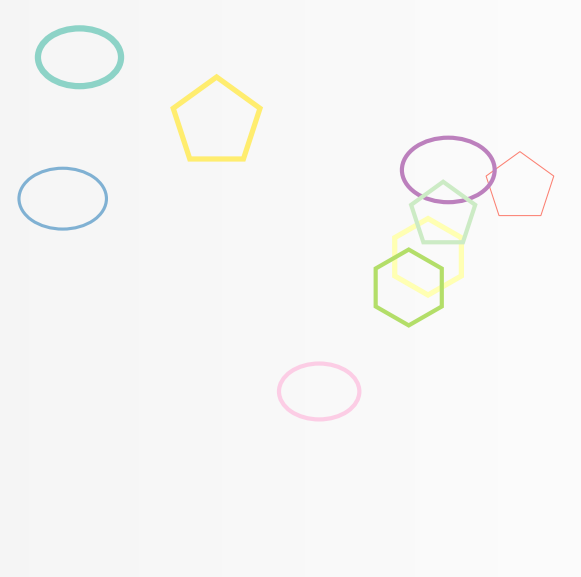[{"shape": "oval", "thickness": 3, "radius": 0.36, "center": [0.137, 0.9]}, {"shape": "hexagon", "thickness": 2.5, "radius": 0.33, "center": [0.736, 0.554]}, {"shape": "pentagon", "thickness": 0.5, "radius": 0.31, "center": [0.895, 0.675]}, {"shape": "oval", "thickness": 1.5, "radius": 0.38, "center": [0.108, 0.655]}, {"shape": "hexagon", "thickness": 2, "radius": 0.33, "center": [0.703, 0.501]}, {"shape": "oval", "thickness": 2, "radius": 0.35, "center": [0.549, 0.321]}, {"shape": "oval", "thickness": 2, "radius": 0.4, "center": [0.771, 0.705]}, {"shape": "pentagon", "thickness": 2, "radius": 0.29, "center": [0.762, 0.626]}, {"shape": "pentagon", "thickness": 2.5, "radius": 0.39, "center": [0.373, 0.787]}]